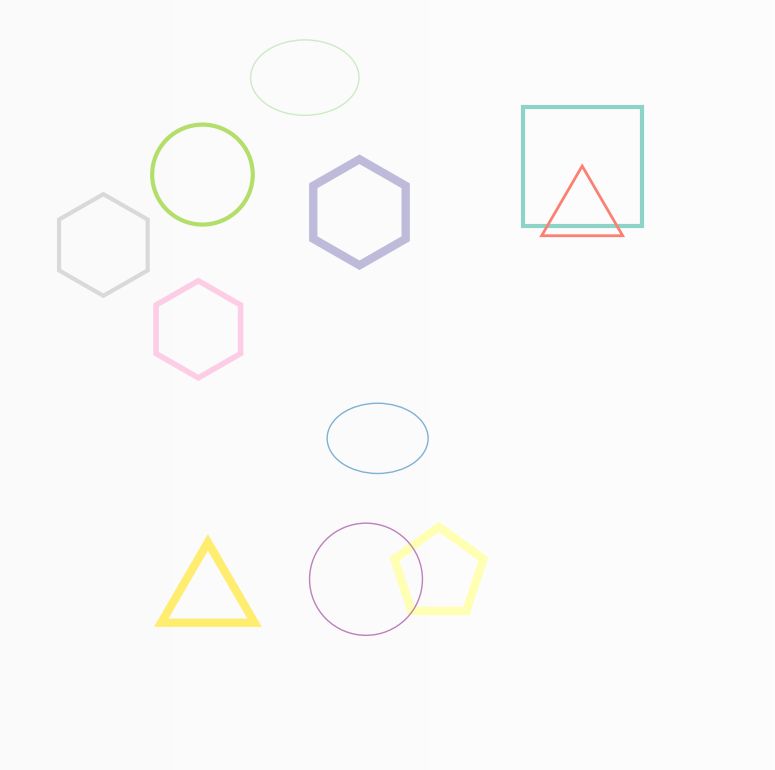[{"shape": "square", "thickness": 1.5, "radius": 0.39, "center": [0.752, 0.784]}, {"shape": "pentagon", "thickness": 3, "radius": 0.3, "center": [0.566, 0.255]}, {"shape": "hexagon", "thickness": 3, "radius": 0.34, "center": [0.464, 0.724]}, {"shape": "triangle", "thickness": 1, "radius": 0.3, "center": [0.751, 0.724]}, {"shape": "oval", "thickness": 0.5, "radius": 0.33, "center": [0.487, 0.431]}, {"shape": "circle", "thickness": 1.5, "radius": 0.32, "center": [0.261, 0.773]}, {"shape": "hexagon", "thickness": 2, "radius": 0.32, "center": [0.256, 0.572]}, {"shape": "hexagon", "thickness": 1.5, "radius": 0.33, "center": [0.133, 0.682]}, {"shape": "circle", "thickness": 0.5, "radius": 0.36, "center": [0.472, 0.248]}, {"shape": "oval", "thickness": 0.5, "radius": 0.35, "center": [0.393, 0.899]}, {"shape": "triangle", "thickness": 3, "radius": 0.35, "center": [0.268, 0.226]}]